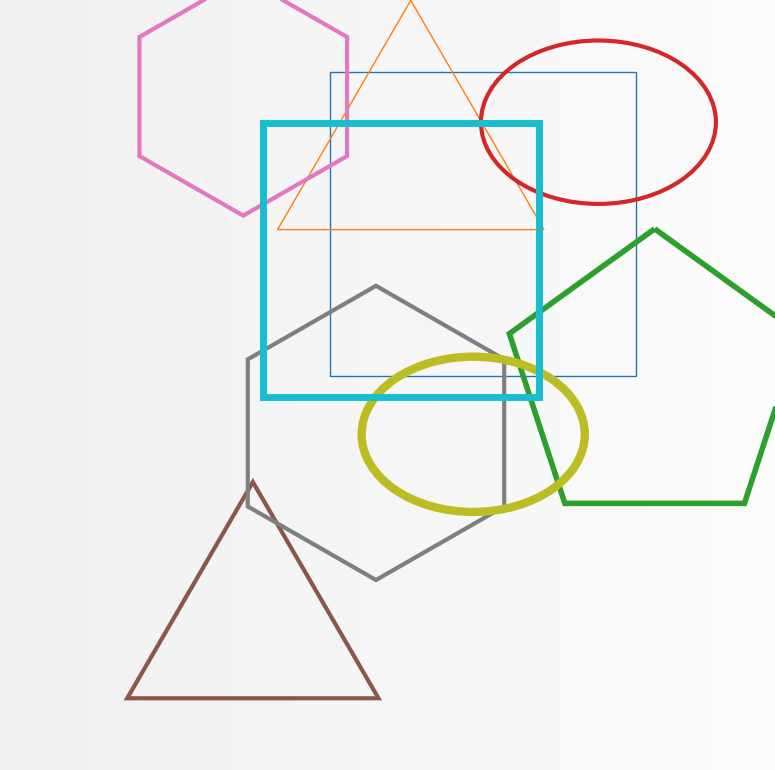[{"shape": "square", "thickness": 0.5, "radius": 0.99, "center": [0.623, 0.709]}, {"shape": "triangle", "thickness": 0.5, "radius": 0.99, "center": [0.53, 0.801]}, {"shape": "pentagon", "thickness": 2, "radius": 0.99, "center": [0.845, 0.506]}, {"shape": "oval", "thickness": 1.5, "radius": 0.76, "center": [0.772, 0.841]}, {"shape": "triangle", "thickness": 1.5, "radius": 0.94, "center": [0.326, 0.187]}, {"shape": "hexagon", "thickness": 1.5, "radius": 0.77, "center": [0.314, 0.875]}, {"shape": "hexagon", "thickness": 1.5, "radius": 0.96, "center": [0.485, 0.438]}, {"shape": "oval", "thickness": 3, "radius": 0.72, "center": [0.611, 0.436]}, {"shape": "square", "thickness": 2.5, "radius": 0.89, "center": [0.518, 0.662]}]